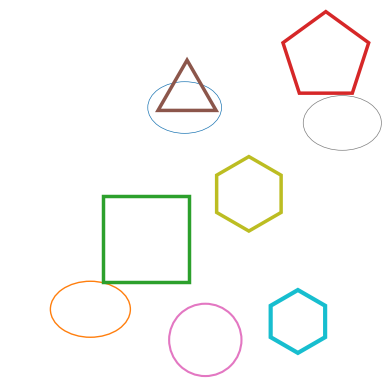[{"shape": "oval", "thickness": 0.5, "radius": 0.48, "center": [0.48, 0.721]}, {"shape": "oval", "thickness": 1, "radius": 0.52, "center": [0.235, 0.197]}, {"shape": "square", "thickness": 2.5, "radius": 0.56, "center": [0.38, 0.379]}, {"shape": "pentagon", "thickness": 2.5, "radius": 0.59, "center": [0.846, 0.853]}, {"shape": "triangle", "thickness": 2.5, "radius": 0.44, "center": [0.486, 0.757]}, {"shape": "circle", "thickness": 1.5, "radius": 0.47, "center": [0.533, 0.117]}, {"shape": "oval", "thickness": 0.5, "radius": 0.51, "center": [0.889, 0.681]}, {"shape": "hexagon", "thickness": 2.5, "radius": 0.48, "center": [0.646, 0.497]}, {"shape": "hexagon", "thickness": 3, "radius": 0.41, "center": [0.774, 0.165]}]